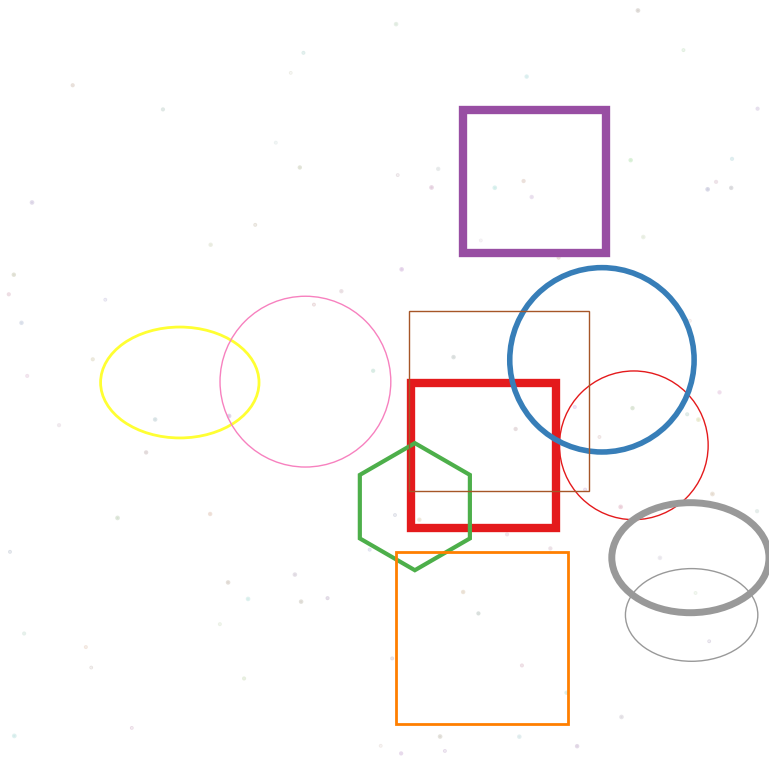[{"shape": "circle", "thickness": 0.5, "radius": 0.48, "center": [0.823, 0.422]}, {"shape": "square", "thickness": 3, "radius": 0.47, "center": [0.628, 0.409]}, {"shape": "circle", "thickness": 2, "radius": 0.6, "center": [0.782, 0.533]}, {"shape": "hexagon", "thickness": 1.5, "radius": 0.41, "center": [0.539, 0.342]}, {"shape": "square", "thickness": 3, "radius": 0.46, "center": [0.694, 0.765]}, {"shape": "square", "thickness": 1, "radius": 0.56, "center": [0.626, 0.171]}, {"shape": "oval", "thickness": 1, "radius": 0.51, "center": [0.234, 0.503]}, {"shape": "square", "thickness": 0.5, "radius": 0.58, "center": [0.648, 0.479]}, {"shape": "circle", "thickness": 0.5, "radius": 0.55, "center": [0.397, 0.504]}, {"shape": "oval", "thickness": 2.5, "radius": 0.51, "center": [0.897, 0.276]}, {"shape": "oval", "thickness": 0.5, "radius": 0.43, "center": [0.898, 0.201]}]